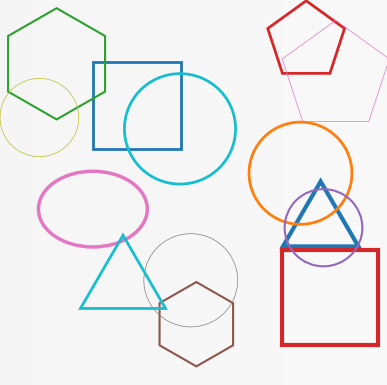[{"shape": "square", "thickness": 2, "radius": 0.57, "center": [0.354, 0.726]}, {"shape": "triangle", "thickness": 3, "radius": 0.56, "center": [0.827, 0.416]}, {"shape": "circle", "thickness": 2, "radius": 0.66, "center": [0.775, 0.55]}, {"shape": "hexagon", "thickness": 1.5, "radius": 0.72, "center": [0.146, 0.834]}, {"shape": "square", "thickness": 3, "radius": 0.62, "center": [0.851, 0.228]}, {"shape": "pentagon", "thickness": 2, "radius": 0.52, "center": [0.79, 0.894]}, {"shape": "circle", "thickness": 1.5, "radius": 0.5, "center": [0.835, 0.408]}, {"shape": "hexagon", "thickness": 1.5, "radius": 0.55, "center": [0.507, 0.158]}, {"shape": "oval", "thickness": 2.5, "radius": 0.7, "center": [0.24, 0.457]}, {"shape": "pentagon", "thickness": 0.5, "radius": 0.73, "center": [0.866, 0.802]}, {"shape": "circle", "thickness": 0.5, "radius": 0.61, "center": [0.492, 0.272]}, {"shape": "circle", "thickness": 0.5, "radius": 0.51, "center": [0.102, 0.695]}, {"shape": "circle", "thickness": 2, "radius": 0.72, "center": [0.465, 0.665]}, {"shape": "triangle", "thickness": 2, "radius": 0.63, "center": [0.317, 0.262]}]